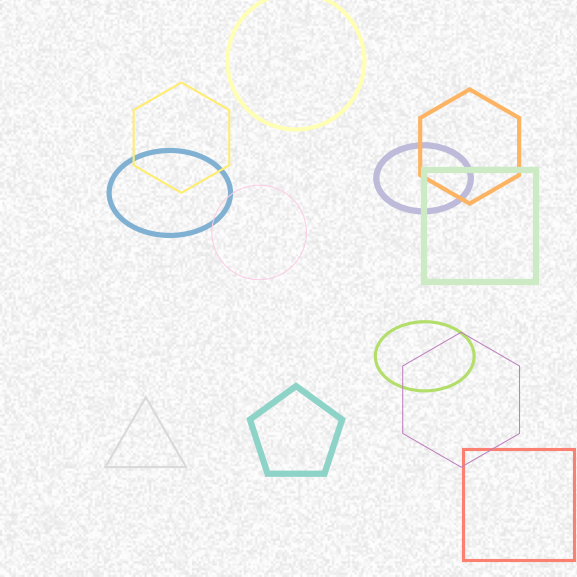[{"shape": "pentagon", "thickness": 3, "radius": 0.42, "center": [0.513, 0.247]}, {"shape": "circle", "thickness": 2, "radius": 0.59, "center": [0.512, 0.894]}, {"shape": "oval", "thickness": 3, "radius": 0.41, "center": [0.733, 0.69]}, {"shape": "square", "thickness": 1.5, "radius": 0.48, "center": [0.898, 0.126]}, {"shape": "oval", "thickness": 2.5, "radius": 0.53, "center": [0.294, 0.665]}, {"shape": "hexagon", "thickness": 2, "radius": 0.49, "center": [0.813, 0.745]}, {"shape": "oval", "thickness": 1.5, "radius": 0.43, "center": [0.735, 0.382]}, {"shape": "circle", "thickness": 0.5, "radius": 0.41, "center": [0.449, 0.597]}, {"shape": "triangle", "thickness": 1, "radius": 0.4, "center": [0.252, 0.231]}, {"shape": "hexagon", "thickness": 0.5, "radius": 0.58, "center": [0.799, 0.307]}, {"shape": "square", "thickness": 3, "radius": 0.48, "center": [0.831, 0.608]}, {"shape": "hexagon", "thickness": 1, "radius": 0.48, "center": [0.314, 0.761]}]